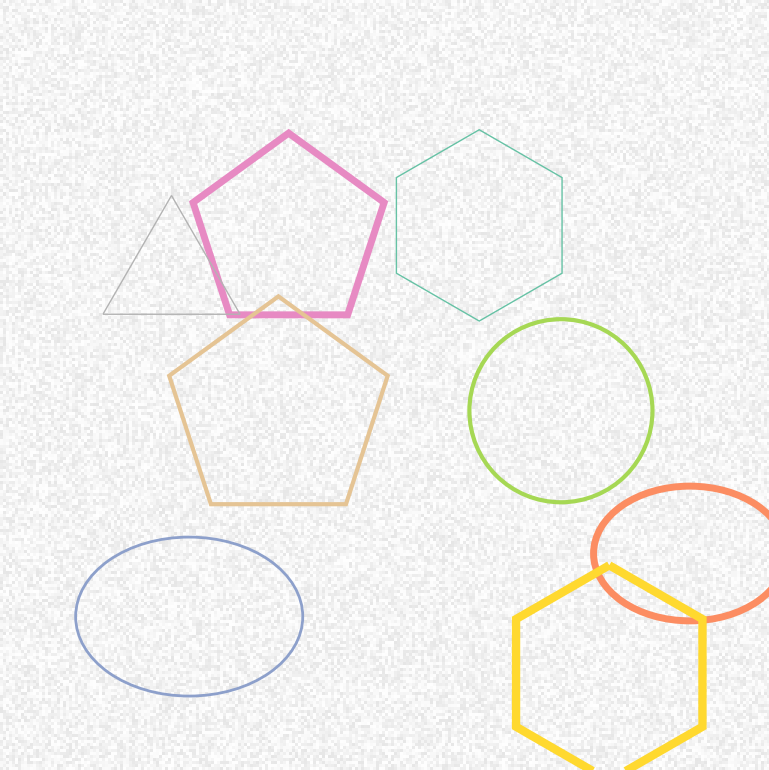[{"shape": "hexagon", "thickness": 0.5, "radius": 0.62, "center": [0.622, 0.707]}, {"shape": "oval", "thickness": 2.5, "radius": 0.62, "center": [0.896, 0.281]}, {"shape": "oval", "thickness": 1, "radius": 0.74, "center": [0.246, 0.199]}, {"shape": "pentagon", "thickness": 2.5, "radius": 0.65, "center": [0.375, 0.697]}, {"shape": "circle", "thickness": 1.5, "radius": 0.59, "center": [0.728, 0.467]}, {"shape": "hexagon", "thickness": 3, "radius": 0.7, "center": [0.791, 0.126]}, {"shape": "pentagon", "thickness": 1.5, "radius": 0.75, "center": [0.362, 0.466]}, {"shape": "triangle", "thickness": 0.5, "radius": 0.51, "center": [0.223, 0.643]}]